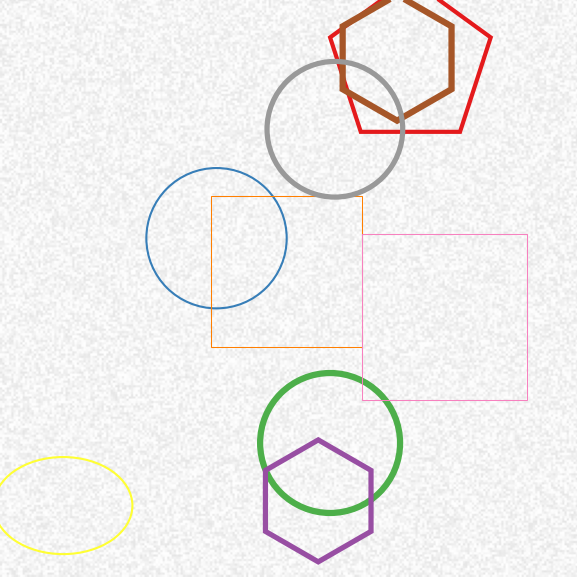[{"shape": "pentagon", "thickness": 2, "radius": 0.73, "center": [0.711, 0.889]}, {"shape": "circle", "thickness": 1, "radius": 0.61, "center": [0.375, 0.587]}, {"shape": "circle", "thickness": 3, "radius": 0.61, "center": [0.572, 0.232]}, {"shape": "hexagon", "thickness": 2.5, "radius": 0.53, "center": [0.551, 0.132]}, {"shape": "square", "thickness": 0.5, "radius": 0.65, "center": [0.496, 0.529]}, {"shape": "oval", "thickness": 1, "radius": 0.6, "center": [0.109, 0.124]}, {"shape": "hexagon", "thickness": 3, "radius": 0.54, "center": [0.688, 0.899]}, {"shape": "square", "thickness": 0.5, "radius": 0.72, "center": [0.769, 0.45]}, {"shape": "circle", "thickness": 2.5, "radius": 0.59, "center": [0.58, 0.775]}]